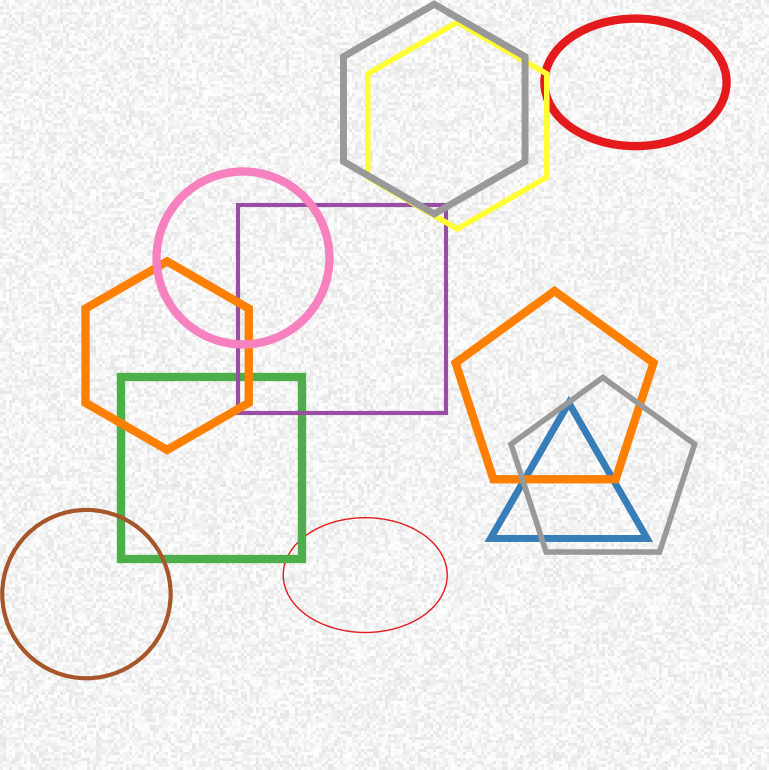[{"shape": "oval", "thickness": 3, "radius": 0.59, "center": [0.825, 0.893]}, {"shape": "oval", "thickness": 0.5, "radius": 0.53, "center": [0.474, 0.253]}, {"shape": "triangle", "thickness": 2.5, "radius": 0.59, "center": [0.739, 0.359]}, {"shape": "square", "thickness": 3, "radius": 0.59, "center": [0.275, 0.392]}, {"shape": "square", "thickness": 1.5, "radius": 0.68, "center": [0.444, 0.599]}, {"shape": "hexagon", "thickness": 3, "radius": 0.61, "center": [0.217, 0.538]}, {"shape": "pentagon", "thickness": 3, "radius": 0.68, "center": [0.72, 0.487]}, {"shape": "hexagon", "thickness": 2, "radius": 0.67, "center": [0.594, 0.837]}, {"shape": "circle", "thickness": 1.5, "radius": 0.55, "center": [0.112, 0.228]}, {"shape": "circle", "thickness": 3, "radius": 0.56, "center": [0.316, 0.665]}, {"shape": "hexagon", "thickness": 2.5, "radius": 0.68, "center": [0.564, 0.858]}, {"shape": "pentagon", "thickness": 2, "radius": 0.63, "center": [0.783, 0.384]}]